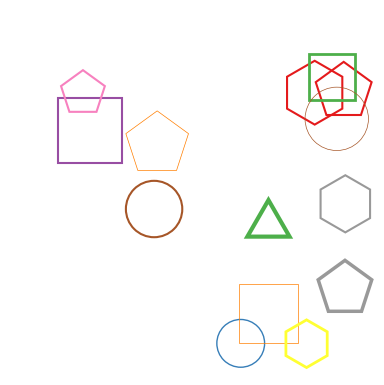[{"shape": "pentagon", "thickness": 1.5, "radius": 0.38, "center": [0.893, 0.763]}, {"shape": "hexagon", "thickness": 1.5, "radius": 0.41, "center": [0.817, 0.759]}, {"shape": "circle", "thickness": 1, "radius": 0.31, "center": [0.625, 0.108]}, {"shape": "triangle", "thickness": 3, "radius": 0.32, "center": [0.697, 0.417]}, {"shape": "square", "thickness": 2, "radius": 0.3, "center": [0.863, 0.8]}, {"shape": "square", "thickness": 1.5, "radius": 0.42, "center": [0.234, 0.661]}, {"shape": "pentagon", "thickness": 0.5, "radius": 0.43, "center": [0.408, 0.626]}, {"shape": "square", "thickness": 0.5, "radius": 0.38, "center": [0.697, 0.185]}, {"shape": "hexagon", "thickness": 2, "radius": 0.31, "center": [0.796, 0.107]}, {"shape": "circle", "thickness": 1.5, "radius": 0.37, "center": [0.4, 0.457]}, {"shape": "circle", "thickness": 0.5, "radius": 0.41, "center": [0.875, 0.691]}, {"shape": "pentagon", "thickness": 1.5, "radius": 0.3, "center": [0.215, 0.758]}, {"shape": "hexagon", "thickness": 1.5, "radius": 0.37, "center": [0.897, 0.471]}, {"shape": "pentagon", "thickness": 2.5, "radius": 0.37, "center": [0.896, 0.251]}]